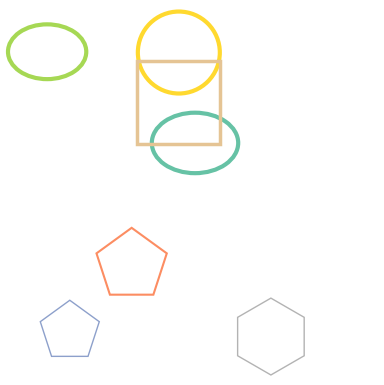[{"shape": "oval", "thickness": 3, "radius": 0.56, "center": [0.507, 0.629]}, {"shape": "pentagon", "thickness": 1.5, "radius": 0.48, "center": [0.342, 0.312]}, {"shape": "pentagon", "thickness": 1, "radius": 0.4, "center": [0.181, 0.14]}, {"shape": "oval", "thickness": 3, "radius": 0.51, "center": [0.122, 0.866]}, {"shape": "circle", "thickness": 3, "radius": 0.53, "center": [0.465, 0.864]}, {"shape": "square", "thickness": 2.5, "radius": 0.54, "center": [0.463, 0.735]}, {"shape": "hexagon", "thickness": 1, "radius": 0.5, "center": [0.704, 0.126]}]